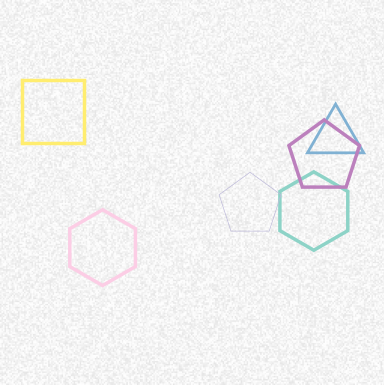[{"shape": "hexagon", "thickness": 2.5, "radius": 0.51, "center": [0.815, 0.452]}, {"shape": "pentagon", "thickness": 0.5, "radius": 0.42, "center": [0.65, 0.468]}, {"shape": "triangle", "thickness": 2, "radius": 0.42, "center": [0.872, 0.645]}, {"shape": "hexagon", "thickness": 2.5, "radius": 0.49, "center": [0.267, 0.357]}, {"shape": "pentagon", "thickness": 2.5, "radius": 0.48, "center": [0.842, 0.592]}, {"shape": "square", "thickness": 2.5, "radius": 0.41, "center": [0.137, 0.71]}]